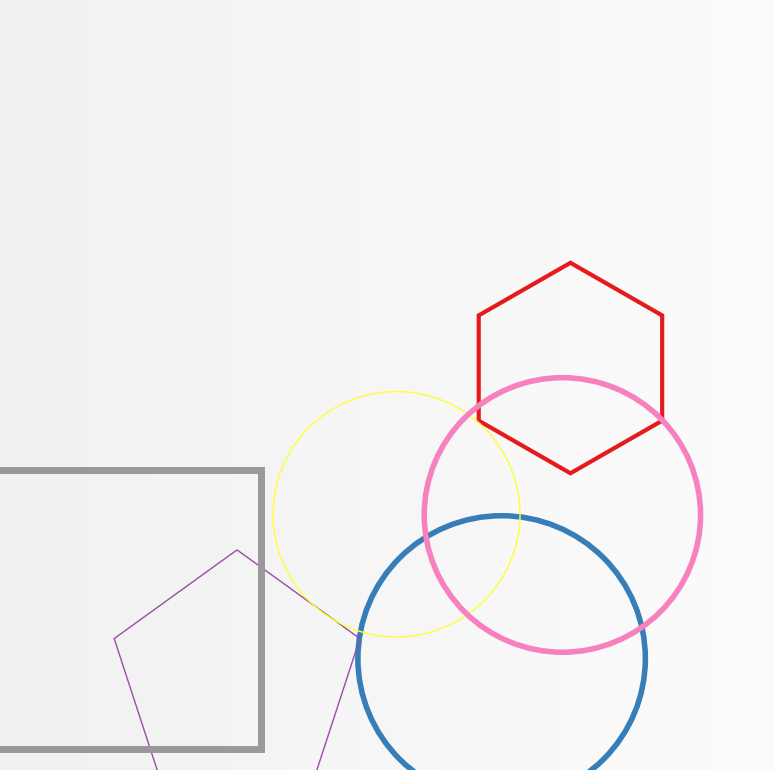[{"shape": "hexagon", "thickness": 1.5, "radius": 0.68, "center": [0.736, 0.522]}, {"shape": "circle", "thickness": 2, "radius": 0.93, "center": [0.647, 0.145]}, {"shape": "pentagon", "thickness": 0.5, "radius": 0.83, "center": [0.306, 0.119]}, {"shape": "circle", "thickness": 0.5, "radius": 0.8, "center": [0.512, 0.332]}, {"shape": "circle", "thickness": 2, "radius": 0.89, "center": [0.726, 0.331]}, {"shape": "square", "thickness": 2.5, "radius": 0.91, "center": [0.155, 0.209]}]